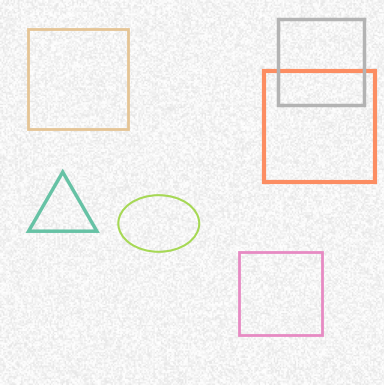[{"shape": "triangle", "thickness": 2.5, "radius": 0.51, "center": [0.163, 0.451]}, {"shape": "square", "thickness": 3, "radius": 0.72, "center": [0.83, 0.672]}, {"shape": "square", "thickness": 2, "radius": 0.54, "center": [0.728, 0.237]}, {"shape": "oval", "thickness": 1.5, "radius": 0.53, "center": [0.412, 0.42]}, {"shape": "square", "thickness": 2, "radius": 0.65, "center": [0.202, 0.794]}, {"shape": "square", "thickness": 2.5, "radius": 0.56, "center": [0.833, 0.839]}]